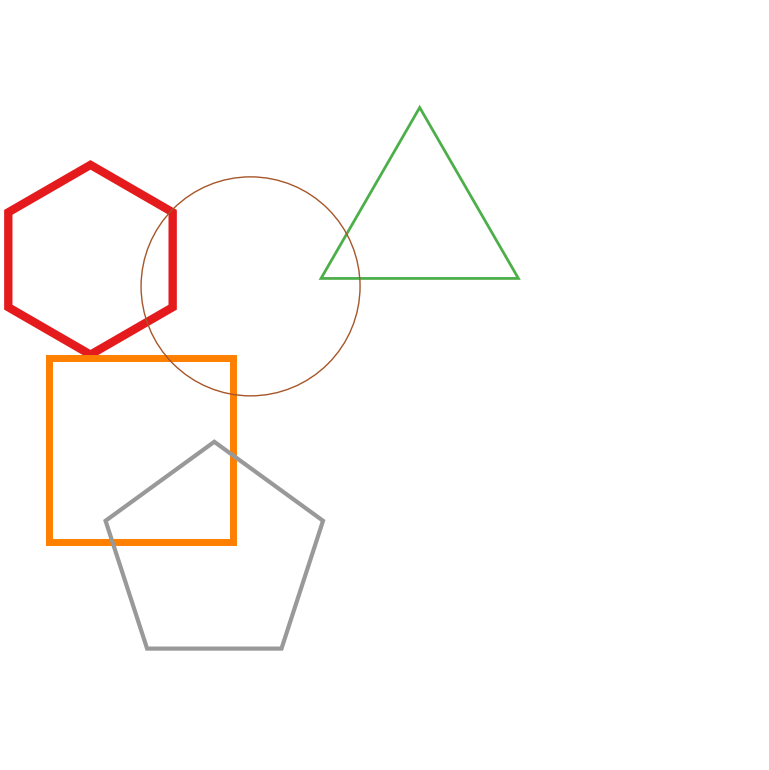[{"shape": "hexagon", "thickness": 3, "radius": 0.62, "center": [0.118, 0.663]}, {"shape": "triangle", "thickness": 1, "radius": 0.74, "center": [0.545, 0.712]}, {"shape": "square", "thickness": 2.5, "radius": 0.6, "center": [0.183, 0.416]}, {"shape": "circle", "thickness": 0.5, "radius": 0.71, "center": [0.325, 0.628]}, {"shape": "pentagon", "thickness": 1.5, "radius": 0.74, "center": [0.278, 0.278]}]